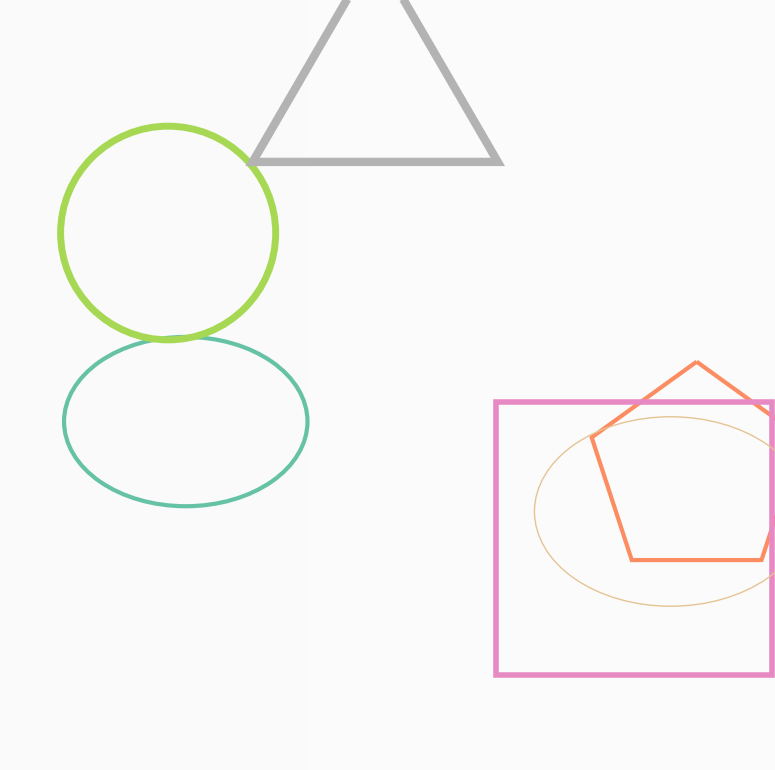[{"shape": "oval", "thickness": 1.5, "radius": 0.79, "center": [0.24, 0.453]}, {"shape": "pentagon", "thickness": 1.5, "radius": 0.71, "center": [0.899, 0.388]}, {"shape": "square", "thickness": 2, "radius": 0.89, "center": [0.818, 0.301]}, {"shape": "circle", "thickness": 2.5, "radius": 0.69, "center": [0.217, 0.697]}, {"shape": "oval", "thickness": 0.5, "radius": 0.88, "center": [0.865, 0.336]}, {"shape": "triangle", "thickness": 3, "radius": 0.91, "center": [0.484, 0.881]}]